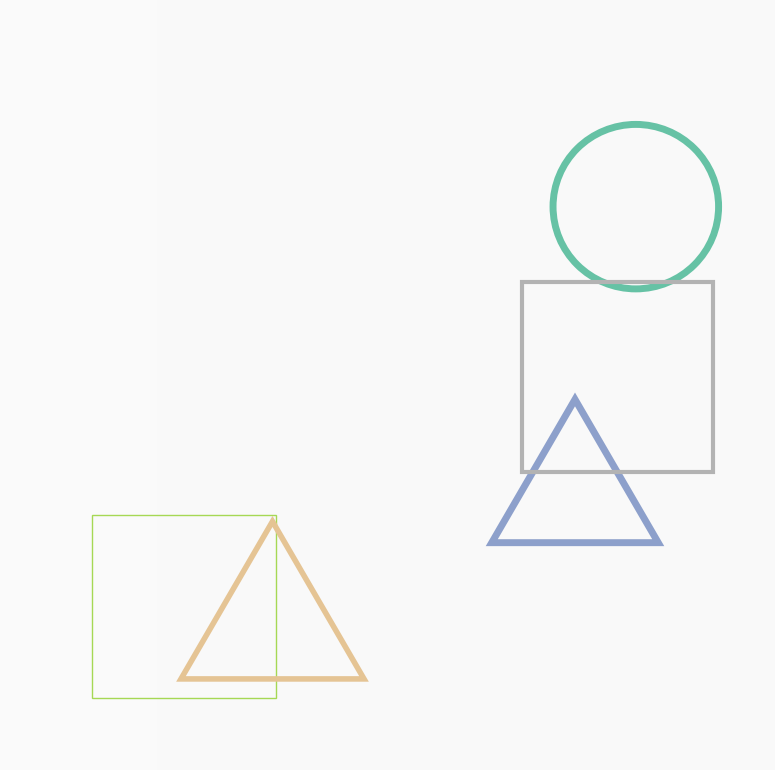[{"shape": "circle", "thickness": 2.5, "radius": 0.53, "center": [0.82, 0.732]}, {"shape": "triangle", "thickness": 2.5, "radius": 0.62, "center": [0.742, 0.357]}, {"shape": "square", "thickness": 0.5, "radius": 0.59, "center": [0.237, 0.212]}, {"shape": "triangle", "thickness": 2, "radius": 0.68, "center": [0.352, 0.186]}, {"shape": "square", "thickness": 1.5, "radius": 0.61, "center": [0.797, 0.51]}]